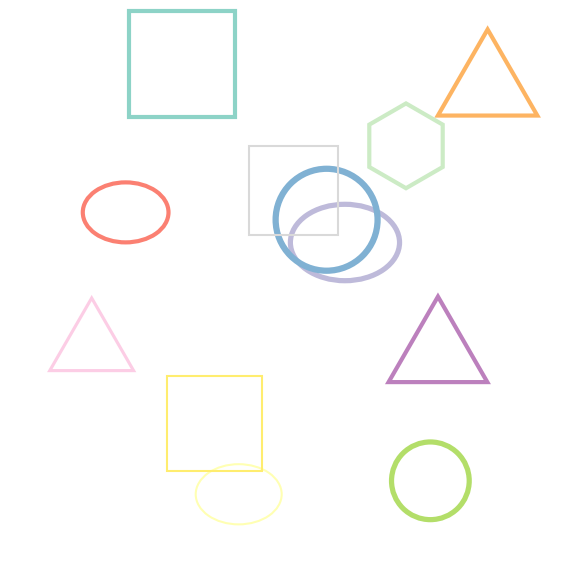[{"shape": "square", "thickness": 2, "radius": 0.46, "center": [0.314, 0.888]}, {"shape": "oval", "thickness": 1, "radius": 0.37, "center": [0.413, 0.143]}, {"shape": "oval", "thickness": 2.5, "radius": 0.47, "center": [0.597, 0.579]}, {"shape": "oval", "thickness": 2, "radius": 0.37, "center": [0.218, 0.631]}, {"shape": "circle", "thickness": 3, "radius": 0.44, "center": [0.566, 0.619]}, {"shape": "triangle", "thickness": 2, "radius": 0.5, "center": [0.844, 0.849]}, {"shape": "circle", "thickness": 2.5, "radius": 0.34, "center": [0.745, 0.167]}, {"shape": "triangle", "thickness": 1.5, "radius": 0.42, "center": [0.159, 0.399]}, {"shape": "square", "thickness": 1, "radius": 0.39, "center": [0.508, 0.669]}, {"shape": "triangle", "thickness": 2, "radius": 0.49, "center": [0.758, 0.387]}, {"shape": "hexagon", "thickness": 2, "radius": 0.37, "center": [0.703, 0.747]}, {"shape": "square", "thickness": 1, "radius": 0.41, "center": [0.371, 0.266]}]